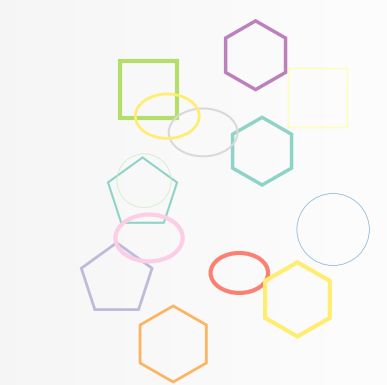[{"shape": "hexagon", "thickness": 2.5, "radius": 0.44, "center": [0.676, 0.607]}, {"shape": "pentagon", "thickness": 1.5, "radius": 0.47, "center": [0.368, 0.497]}, {"shape": "square", "thickness": 1, "radius": 0.38, "center": [0.82, 0.747]}, {"shape": "pentagon", "thickness": 2, "radius": 0.48, "center": [0.301, 0.274]}, {"shape": "oval", "thickness": 3, "radius": 0.37, "center": [0.618, 0.291]}, {"shape": "circle", "thickness": 0.5, "radius": 0.47, "center": [0.86, 0.404]}, {"shape": "hexagon", "thickness": 2, "radius": 0.49, "center": [0.447, 0.107]}, {"shape": "square", "thickness": 3, "radius": 0.37, "center": [0.383, 0.767]}, {"shape": "oval", "thickness": 3, "radius": 0.43, "center": [0.385, 0.382]}, {"shape": "oval", "thickness": 1.5, "radius": 0.44, "center": [0.524, 0.656]}, {"shape": "hexagon", "thickness": 2.5, "radius": 0.45, "center": [0.66, 0.857]}, {"shape": "circle", "thickness": 0.5, "radius": 0.35, "center": [0.372, 0.531]}, {"shape": "hexagon", "thickness": 3, "radius": 0.48, "center": [0.768, 0.222]}, {"shape": "oval", "thickness": 2, "radius": 0.41, "center": [0.432, 0.698]}]